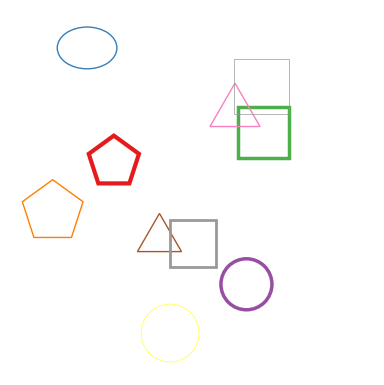[{"shape": "pentagon", "thickness": 3, "radius": 0.34, "center": [0.296, 0.579]}, {"shape": "oval", "thickness": 1, "radius": 0.39, "center": [0.226, 0.876]}, {"shape": "square", "thickness": 2.5, "radius": 0.33, "center": [0.684, 0.657]}, {"shape": "circle", "thickness": 2.5, "radius": 0.33, "center": [0.64, 0.262]}, {"shape": "pentagon", "thickness": 1, "radius": 0.41, "center": [0.137, 0.45]}, {"shape": "circle", "thickness": 0.5, "radius": 0.38, "center": [0.442, 0.135]}, {"shape": "triangle", "thickness": 1, "radius": 0.33, "center": [0.414, 0.38]}, {"shape": "triangle", "thickness": 1, "radius": 0.38, "center": [0.61, 0.709]}, {"shape": "square", "thickness": 2, "radius": 0.3, "center": [0.502, 0.367]}, {"shape": "square", "thickness": 0.5, "radius": 0.36, "center": [0.679, 0.775]}]